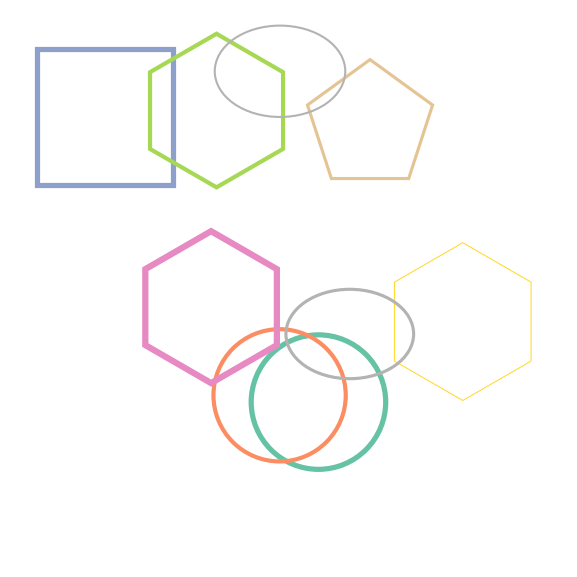[{"shape": "circle", "thickness": 2.5, "radius": 0.58, "center": [0.551, 0.303]}, {"shape": "circle", "thickness": 2, "radius": 0.57, "center": [0.484, 0.315]}, {"shape": "square", "thickness": 2.5, "radius": 0.59, "center": [0.182, 0.796]}, {"shape": "hexagon", "thickness": 3, "radius": 0.66, "center": [0.366, 0.467]}, {"shape": "hexagon", "thickness": 2, "radius": 0.66, "center": [0.375, 0.808]}, {"shape": "hexagon", "thickness": 0.5, "radius": 0.68, "center": [0.801, 0.442]}, {"shape": "pentagon", "thickness": 1.5, "radius": 0.57, "center": [0.641, 0.782]}, {"shape": "oval", "thickness": 1, "radius": 0.57, "center": [0.485, 0.876]}, {"shape": "oval", "thickness": 1.5, "radius": 0.55, "center": [0.606, 0.421]}]